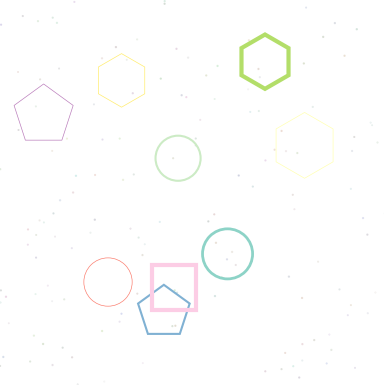[{"shape": "circle", "thickness": 2, "radius": 0.33, "center": [0.591, 0.341]}, {"shape": "hexagon", "thickness": 0.5, "radius": 0.43, "center": [0.791, 0.622]}, {"shape": "circle", "thickness": 0.5, "radius": 0.31, "center": [0.281, 0.267]}, {"shape": "pentagon", "thickness": 1.5, "radius": 0.35, "center": [0.426, 0.19]}, {"shape": "hexagon", "thickness": 3, "radius": 0.35, "center": [0.688, 0.84]}, {"shape": "square", "thickness": 3, "radius": 0.29, "center": [0.453, 0.253]}, {"shape": "pentagon", "thickness": 0.5, "radius": 0.4, "center": [0.113, 0.701]}, {"shape": "circle", "thickness": 1.5, "radius": 0.29, "center": [0.463, 0.589]}, {"shape": "hexagon", "thickness": 0.5, "radius": 0.35, "center": [0.316, 0.791]}]